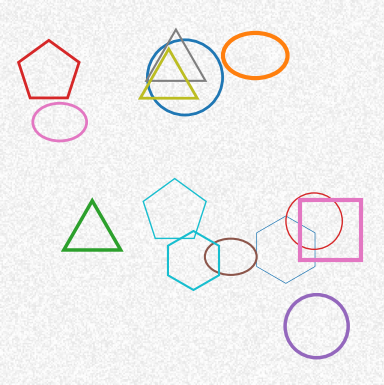[{"shape": "hexagon", "thickness": 0.5, "radius": 0.44, "center": [0.742, 0.352]}, {"shape": "circle", "thickness": 2, "radius": 0.49, "center": [0.481, 0.799]}, {"shape": "oval", "thickness": 3, "radius": 0.42, "center": [0.663, 0.856]}, {"shape": "triangle", "thickness": 2.5, "radius": 0.43, "center": [0.24, 0.393]}, {"shape": "pentagon", "thickness": 2, "radius": 0.41, "center": [0.127, 0.813]}, {"shape": "circle", "thickness": 1, "radius": 0.37, "center": [0.816, 0.426]}, {"shape": "circle", "thickness": 2.5, "radius": 0.41, "center": [0.822, 0.153]}, {"shape": "oval", "thickness": 1.5, "radius": 0.34, "center": [0.599, 0.333]}, {"shape": "oval", "thickness": 2, "radius": 0.35, "center": [0.155, 0.683]}, {"shape": "square", "thickness": 3, "radius": 0.39, "center": [0.859, 0.402]}, {"shape": "triangle", "thickness": 1.5, "radius": 0.44, "center": [0.457, 0.834]}, {"shape": "triangle", "thickness": 2, "radius": 0.43, "center": [0.438, 0.788]}, {"shape": "hexagon", "thickness": 1.5, "radius": 0.38, "center": [0.503, 0.323]}, {"shape": "pentagon", "thickness": 1, "radius": 0.43, "center": [0.454, 0.45]}]